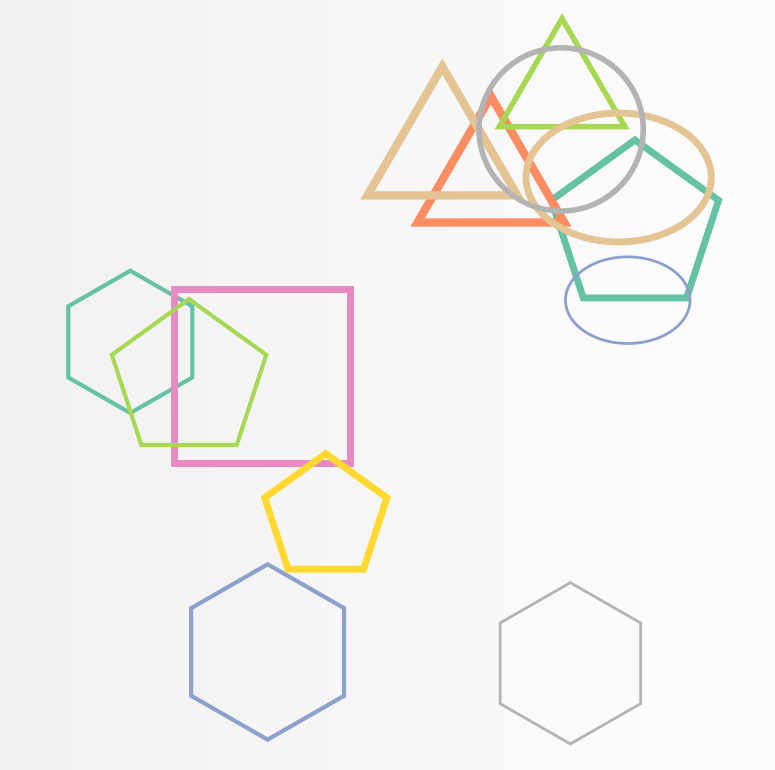[{"shape": "hexagon", "thickness": 1.5, "radius": 0.46, "center": [0.168, 0.556]}, {"shape": "pentagon", "thickness": 2.5, "radius": 0.57, "center": [0.819, 0.705]}, {"shape": "triangle", "thickness": 3, "radius": 0.55, "center": [0.633, 0.766]}, {"shape": "oval", "thickness": 1, "radius": 0.4, "center": [0.81, 0.61]}, {"shape": "hexagon", "thickness": 1.5, "radius": 0.57, "center": [0.345, 0.153]}, {"shape": "square", "thickness": 2.5, "radius": 0.57, "center": [0.338, 0.512]}, {"shape": "triangle", "thickness": 2, "radius": 0.47, "center": [0.725, 0.882]}, {"shape": "pentagon", "thickness": 1.5, "radius": 0.52, "center": [0.244, 0.507]}, {"shape": "pentagon", "thickness": 2.5, "radius": 0.41, "center": [0.42, 0.328]}, {"shape": "triangle", "thickness": 3, "radius": 0.56, "center": [0.571, 0.802]}, {"shape": "oval", "thickness": 2.5, "radius": 0.6, "center": [0.798, 0.769]}, {"shape": "circle", "thickness": 2, "radius": 0.53, "center": [0.724, 0.832]}, {"shape": "hexagon", "thickness": 1, "radius": 0.52, "center": [0.736, 0.139]}]